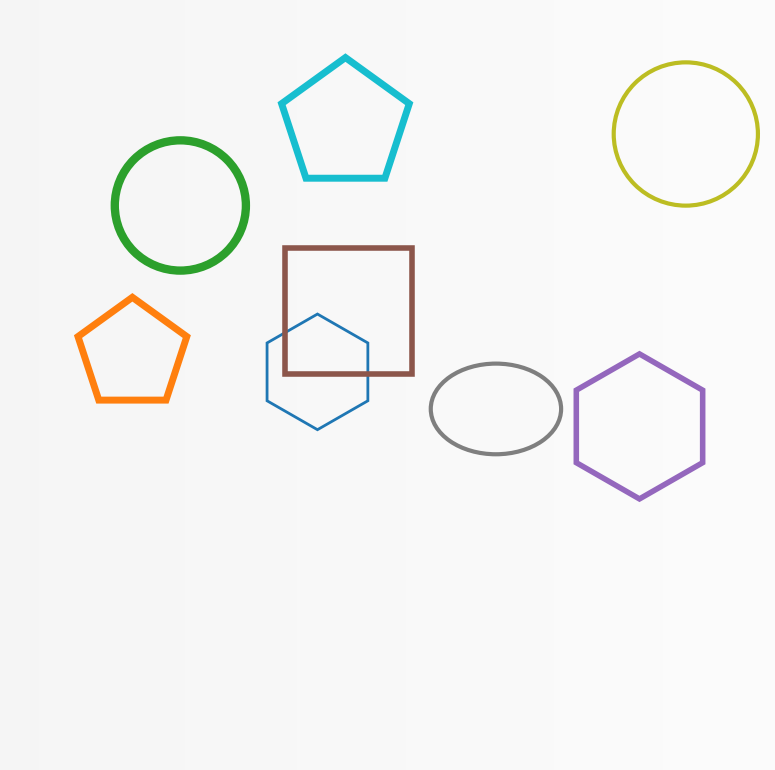[{"shape": "hexagon", "thickness": 1, "radius": 0.38, "center": [0.41, 0.517]}, {"shape": "pentagon", "thickness": 2.5, "radius": 0.37, "center": [0.171, 0.54]}, {"shape": "circle", "thickness": 3, "radius": 0.42, "center": [0.233, 0.733]}, {"shape": "hexagon", "thickness": 2, "radius": 0.47, "center": [0.825, 0.446]}, {"shape": "square", "thickness": 2, "radius": 0.41, "center": [0.45, 0.596]}, {"shape": "oval", "thickness": 1.5, "radius": 0.42, "center": [0.64, 0.469]}, {"shape": "circle", "thickness": 1.5, "radius": 0.47, "center": [0.885, 0.826]}, {"shape": "pentagon", "thickness": 2.5, "radius": 0.43, "center": [0.446, 0.839]}]